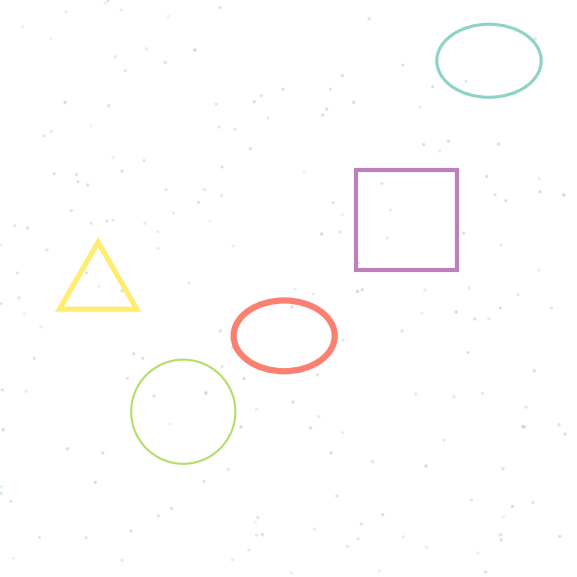[{"shape": "oval", "thickness": 1.5, "radius": 0.45, "center": [0.847, 0.894]}, {"shape": "oval", "thickness": 3, "radius": 0.44, "center": [0.492, 0.418]}, {"shape": "circle", "thickness": 1, "radius": 0.45, "center": [0.317, 0.286]}, {"shape": "square", "thickness": 2, "radius": 0.44, "center": [0.704, 0.618]}, {"shape": "triangle", "thickness": 2.5, "radius": 0.39, "center": [0.17, 0.502]}]